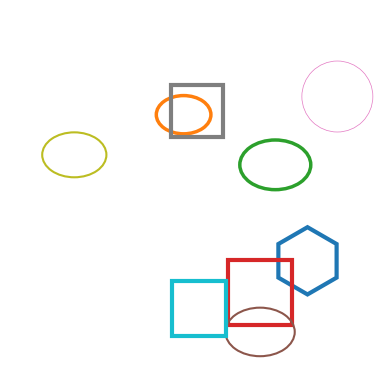[{"shape": "hexagon", "thickness": 3, "radius": 0.44, "center": [0.799, 0.323]}, {"shape": "oval", "thickness": 2.5, "radius": 0.35, "center": [0.477, 0.702]}, {"shape": "oval", "thickness": 2.5, "radius": 0.46, "center": [0.715, 0.572]}, {"shape": "square", "thickness": 3, "radius": 0.42, "center": [0.675, 0.241]}, {"shape": "oval", "thickness": 1.5, "radius": 0.45, "center": [0.676, 0.138]}, {"shape": "circle", "thickness": 0.5, "radius": 0.46, "center": [0.876, 0.749]}, {"shape": "square", "thickness": 3, "radius": 0.33, "center": [0.511, 0.711]}, {"shape": "oval", "thickness": 1.5, "radius": 0.42, "center": [0.193, 0.598]}, {"shape": "square", "thickness": 3, "radius": 0.36, "center": [0.517, 0.199]}]